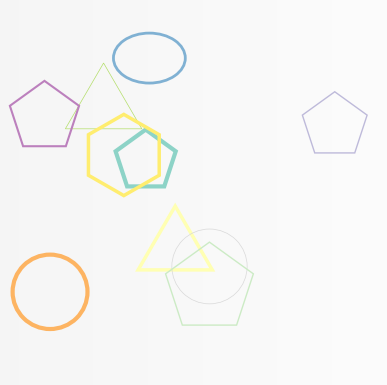[{"shape": "pentagon", "thickness": 3, "radius": 0.41, "center": [0.376, 0.582]}, {"shape": "triangle", "thickness": 2.5, "radius": 0.55, "center": [0.452, 0.354]}, {"shape": "pentagon", "thickness": 1, "radius": 0.44, "center": [0.864, 0.674]}, {"shape": "oval", "thickness": 2, "radius": 0.46, "center": [0.385, 0.849]}, {"shape": "circle", "thickness": 3, "radius": 0.48, "center": [0.129, 0.242]}, {"shape": "triangle", "thickness": 0.5, "radius": 0.57, "center": [0.267, 0.722]}, {"shape": "circle", "thickness": 0.5, "radius": 0.49, "center": [0.541, 0.308]}, {"shape": "pentagon", "thickness": 1.5, "radius": 0.47, "center": [0.115, 0.696]}, {"shape": "pentagon", "thickness": 1, "radius": 0.6, "center": [0.541, 0.252]}, {"shape": "hexagon", "thickness": 2.5, "radius": 0.53, "center": [0.32, 0.597]}]